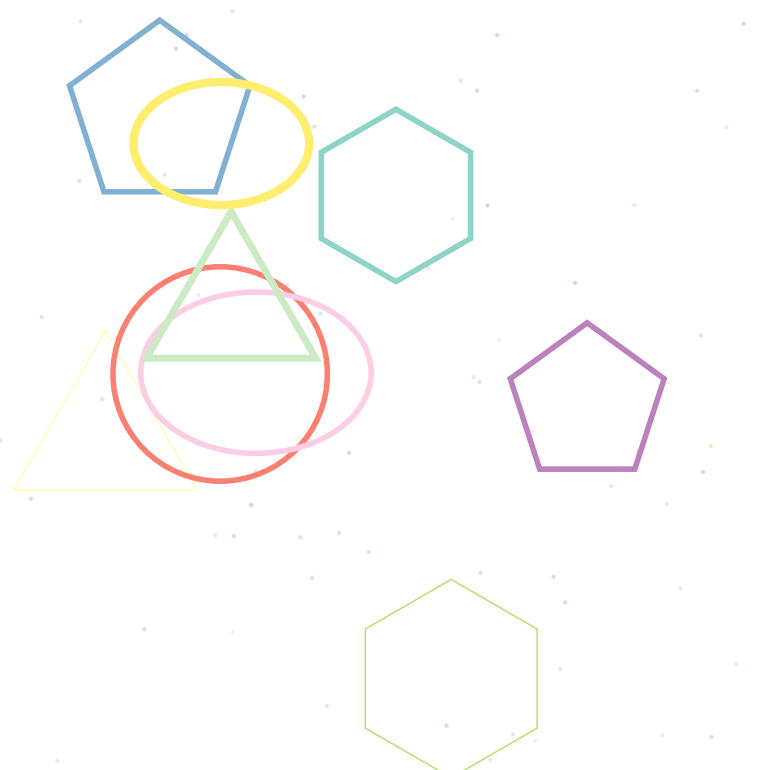[{"shape": "hexagon", "thickness": 2, "radius": 0.56, "center": [0.514, 0.746]}, {"shape": "triangle", "thickness": 0.5, "radius": 0.69, "center": [0.137, 0.433]}, {"shape": "circle", "thickness": 2, "radius": 0.7, "center": [0.286, 0.514]}, {"shape": "pentagon", "thickness": 2, "radius": 0.62, "center": [0.207, 0.851]}, {"shape": "hexagon", "thickness": 0.5, "radius": 0.64, "center": [0.586, 0.119]}, {"shape": "oval", "thickness": 2, "radius": 0.75, "center": [0.332, 0.516]}, {"shape": "pentagon", "thickness": 2, "radius": 0.53, "center": [0.763, 0.476]}, {"shape": "triangle", "thickness": 2.5, "radius": 0.63, "center": [0.3, 0.598]}, {"shape": "oval", "thickness": 3, "radius": 0.57, "center": [0.287, 0.814]}]